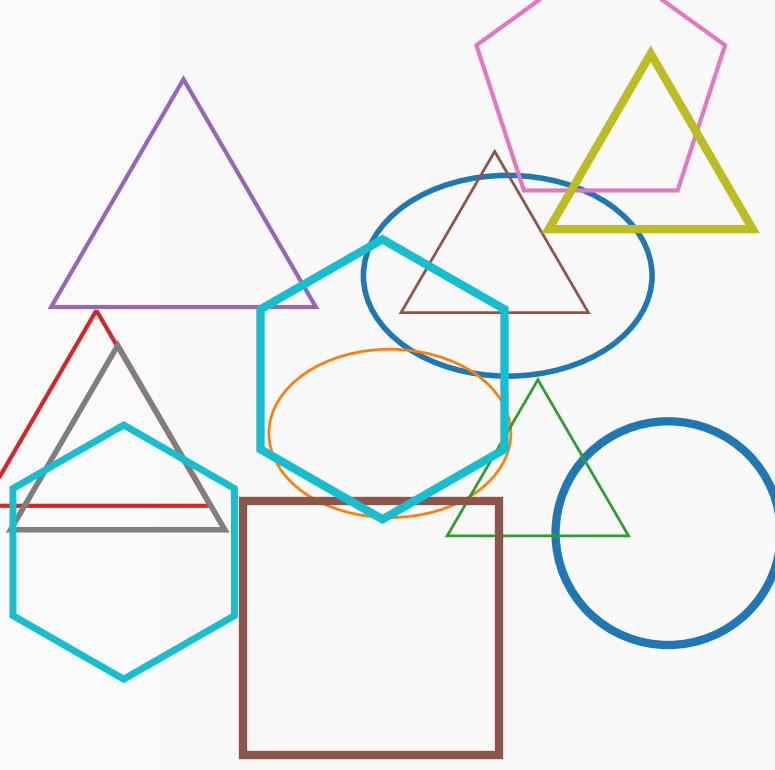[{"shape": "oval", "thickness": 2, "radius": 0.93, "center": [0.655, 0.642]}, {"shape": "circle", "thickness": 3, "radius": 0.73, "center": [0.862, 0.308]}, {"shape": "oval", "thickness": 1, "radius": 0.78, "center": [0.503, 0.437]}, {"shape": "triangle", "thickness": 1, "radius": 0.68, "center": [0.694, 0.372]}, {"shape": "triangle", "thickness": 1.5, "radius": 0.85, "center": [0.124, 0.428]}, {"shape": "triangle", "thickness": 1.5, "radius": 0.99, "center": [0.237, 0.7]}, {"shape": "square", "thickness": 3, "radius": 0.83, "center": [0.478, 0.184]}, {"shape": "triangle", "thickness": 1, "radius": 0.7, "center": [0.638, 0.664]}, {"shape": "pentagon", "thickness": 1.5, "radius": 0.84, "center": [0.775, 0.889]}, {"shape": "triangle", "thickness": 2, "radius": 0.8, "center": [0.152, 0.392]}, {"shape": "triangle", "thickness": 3, "radius": 0.76, "center": [0.84, 0.778]}, {"shape": "hexagon", "thickness": 2.5, "radius": 0.83, "center": [0.16, 0.283]}, {"shape": "hexagon", "thickness": 3, "radius": 0.91, "center": [0.494, 0.507]}]